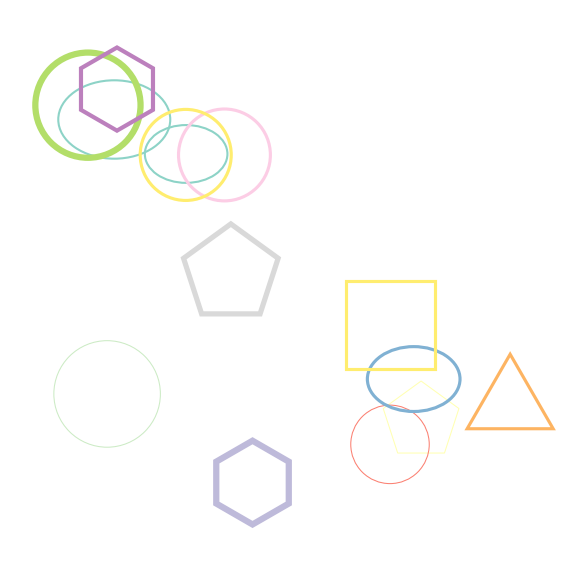[{"shape": "oval", "thickness": 1, "radius": 0.36, "center": [0.322, 0.733]}, {"shape": "oval", "thickness": 1, "radius": 0.48, "center": [0.198, 0.792]}, {"shape": "pentagon", "thickness": 0.5, "radius": 0.34, "center": [0.729, 0.27]}, {"shape": "hexagon", "thickness": 3, "radius": 0.36, "center": [0.437, 0.163]}, {"shape": "circle", "thickness": 0.5, "radius": 0.34, "center": [0.675, 0.23]}, {"shape": "oval", "thickness": 1.5, "radius": 0.4, "center": [0.716, 0.343]}, {"shape": "triangle", "thickness": 1.5, "radius": 0.43, "center": [0.883, 0.3]}, {"shape": "circle", "thickness": 3, "radius": 0.46, "center": [0.152, 0.817]}, {"shape": "circle", "thickness": 1.5, "radius": 0.4, "center": [0.389, 0.731]}, {"shape": "pentagon", "thickness": 2.5, "radius": 0.43, "center": [0.4, 0.525]}, {"shape": "hexagon", "thickness": 2, "radius": 0.36, "center": [0.203, 0.845]}, {"shape": "circle", "thickness": 0.5, "radius": 0.46, "center": [0.185, 0.317]}, {"shape": "circle", "thickness": 1.5, "radius": 0.39, "center": [0.322, 0.731]}, {"shape": "square", "thickness": 1.5, "radius": 0.38, "center": [0.676, 0.436]}]